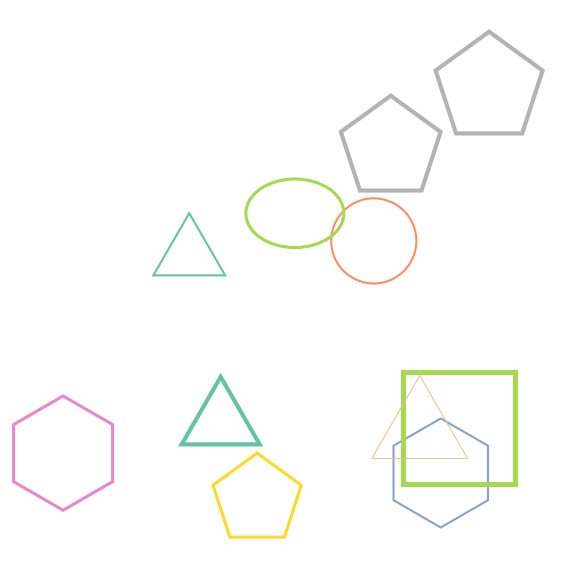[{"shape": "triangle", "thickness": 2, "radius": 0.39, "center": [0.382, 0.269]}, {"shape": "triangle", "thickness": 1, "radius": 0.36, "center": [0.328, 0.558]}, {"shape": "circle", "thickness": 1, "radius": 0.37, "center": [0.647, 0.582]}, {"shape": "hexagon", "thickness": 1, "radius": 0.47, "center": [0.763, 0.18]}, {"shape": "hexagon", "thickness": 1.5, "radius": 0.49, "center": [0.109, 0.215]}, {"shape": "oval", "thickness": 1.5, "radius": 0.42, "center": [0.511, 0.63]}, {"shape": "square", "thickness": 2.5, "radius": 0.48, "center": [0.795, 0.258]}, {"shape": "pentagon", "thickness": 1.5, "radius": 0.4, "center": [0.445, 0.134]}, {"shape": "triangle", "thickness": 0.5, "radius": 0.48, "center": [0.727, 0.253]}, {"shape": "pentagon", "thickness": 2, "radius": 0.49, "center": [0.847, 0.847]}, {"shape": "pentagon", "thickness": 2, "radius": 0.45, "center": [0.677, 0.743]}]